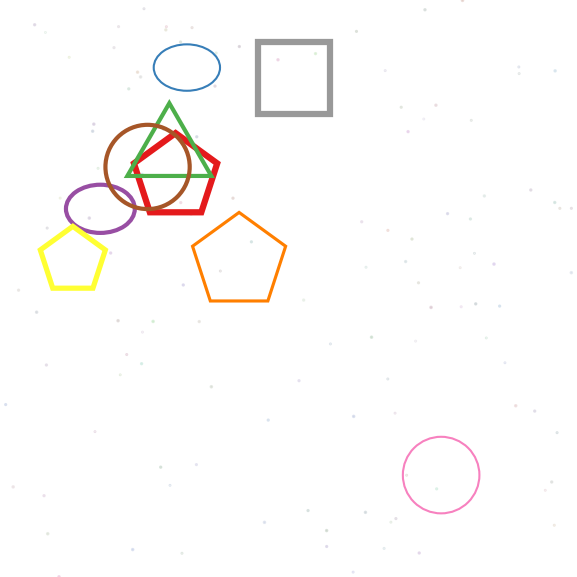[{"shape": "pentagon", "thickness": 3, "radius": 0.38, "center": [0.304, 0.693]}, {"shape": "oval", "thickness": 1, "radius": 0.29, "center": [0.324, 0.882]}, {"shape": "triangle", "thickness": 2, "radius": 0.42, "center": [0.293, 0.736]}, {"shape": "oval", "thickness": 2, "radius": 0.3, "center": [0.174, 0.638]}, {"shape": "pentagon", "thickness": 1.5, "radius": 0.42, "center": [0.414, 0.547]}, {"shape": "pentagon", "thickness": 2.5, "radius": 0.3, "center": [0.126, 0.548]}, {"shape": "circle", "thickness": 2, "radius": 0.36, "center": [0.256, 0.71]}, {"shape": "circle", "thickness": 1, "radius": 0.33, "center": [0.764, 0.176]}, {"shape": "square", "thickness": 3, "radius": 0.31, "center": [0.508, 0.864]}]